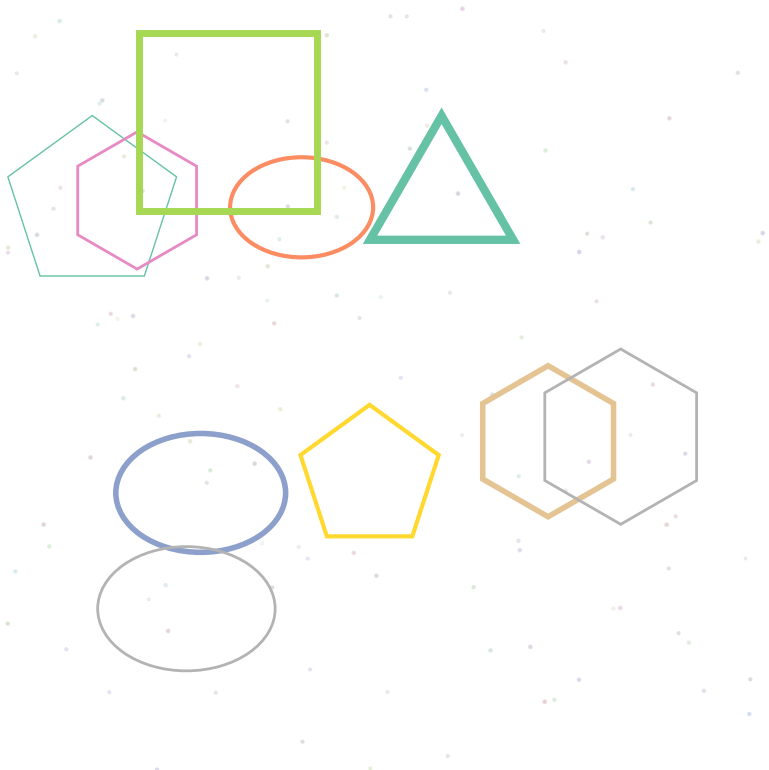[{"shape": "triangle", "thickness": 3, "radius": 0.54, "center": [0.573, 0.742]}, {"shape": "pentagon", "thickness": 0.5, "radius": 0.58, "center": [0.12, 0.735]}, {"shape": "oval", "thickness": 1.5, "radius": 0.46, "center": [0.392, 0.731]}, {"shape": "oval", "thickness": 2, "radius": 0.55, "center": [0.261, 0.36]}, {"shape": "hexagon", "thickness": 1, "radius": 0.45, "center": [0.178, 0.74]}, {"shape": "square", "thickness": 2.5, "radius": 0.58, "center": [0.296, 0.842]}, {"shape": "pentagon", "thickness": 1.5, "radius": 0.47, "center": [0.48, 0.38]}, {"shape": "hexagon", "thickness": 2, "radius": 0.49, "center": [0.712, 0.427]}, {"shape": "oval", "thickness": 1, "radius": 0.58, "center": [0.242, 0.209]}, {"shape": "hexagon", "thickness": 1, "radius": 0.57, "center": [0.806, 0.433]}]